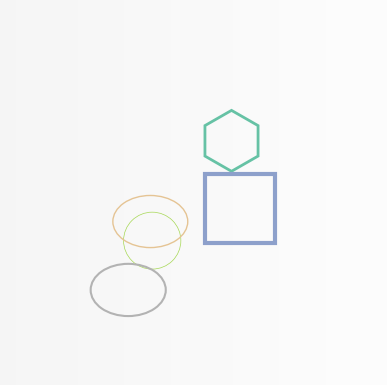[{"shape": "hexagon", "thickness": 2, "radius": 0.4, "center": [0.597, 0.634]}, {"shape": "square", "thickness": 3, "radius": 0.45, "center": [0.619, 0.458]}, {"shape": "circle", "thickness": 0.5, "radius": 0.37, "center": [0.393, 0.375]}, {"shape": "oval", "thickness": 1, "radius": 0.48, "center": [0.388, 0.425]}, {"shape": "oval", "thickness": 1.5, "radius": 0.48, "center": [0.331, 0.247]}]